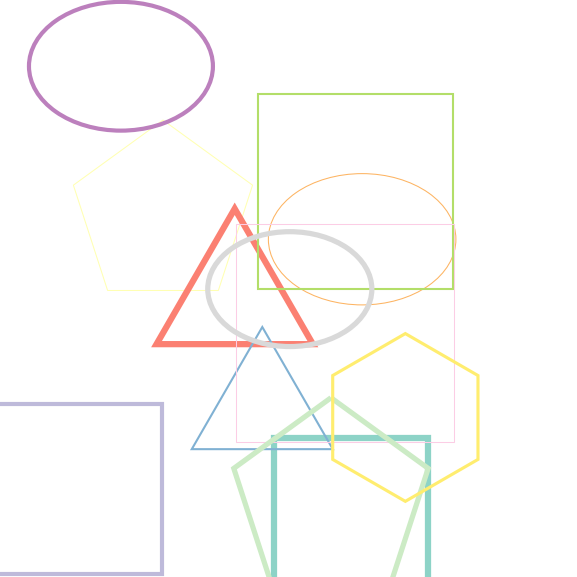[{"shape": "square", "thickness": 3, "radius": 0.67, "center": [0.608, 0.108]}, {"shape": "pentagon", "thickness": 0.5, "radius": 0.82, "center": [0.282, 0.628]}, {"shape": "square", "thickness": 2, "radius": 0.74, "center": [0.133, 0.152]}, {"shape": "triangle", "thickness": 3, "radius": 0.78, "center": [0.406, 0.481]}, {"shape": "triangle", "thickness": 1, "radius": 0.7, "center": [0.454, 0.292]}, {"shape": "oval", "thickness": 0.5, "radius": 0.81, "center": [0.627, 0.585]}, {"shape": "square", "thickness": 1, "radius": 0.84, "center": [0.615, 0.668]}, {"shape": "square", "thickness": 0.5, "radius": 0.94, "center": [0.598, 0.423]}, {"shape": "oval", "thickness": 2.5, "radius": 0.71, "center": [0.502, 0.499]}, {"shape": "oval", "thickness": 2, "radius": 0.8, "center": [0.209, 0.884]}, {"shape": "pentagon", "thickness": 2.5, "radius": 0.88, "center": [0.573, 0.133]}, {"shape": "hexagon", "thickness": 1.5, "radius": 0.73, "center": [0.702, 0.276]}]